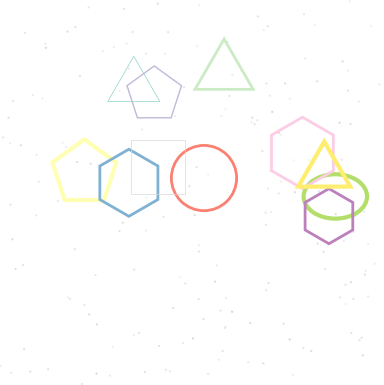[{"shape": "triangle", "thickness": 0.5, "radius": 0.39, "center": [0.348, 0.775]}, {"shape": "pentagon", "thickness": 3, "radius": 0.44, "center": [0.219, 0.551]}, {"shape": "pentagon", "thickness": 1, "radius": 0.37, "center": [0.401, 0.754]}, {"shape": "circle", "thickness": 2, "radius": 0.42, "center": [0.53, 0.538]}, {"shape": "hexagon", "thickness": 2, "radius": 0.44, "center": [0.335, 0.525]}, {"shape": "oval", "thickness": 3, "radius": 0.41, "center": [0.871, 0.49]}, {"shape": "hexagon", "thickness": 2, "radius": 0.46, "center": [0.786, 0.603]}, {"shape": "square", "thickness": 0.5, "radius": 0.34, "center": [0.41, 0.566]}, {"shape": "hexagon", "thickness": 2, "radius": 0.36, "center": [0.854, 0.438]}, {"shape": "triangle", "thickness": 2, "radius": 0.44, "center": [0.582, 0.812]}, {"shape": "triangle", "thickness": 3, "radius": 0.39, "center": [0.842, 0.554]}]